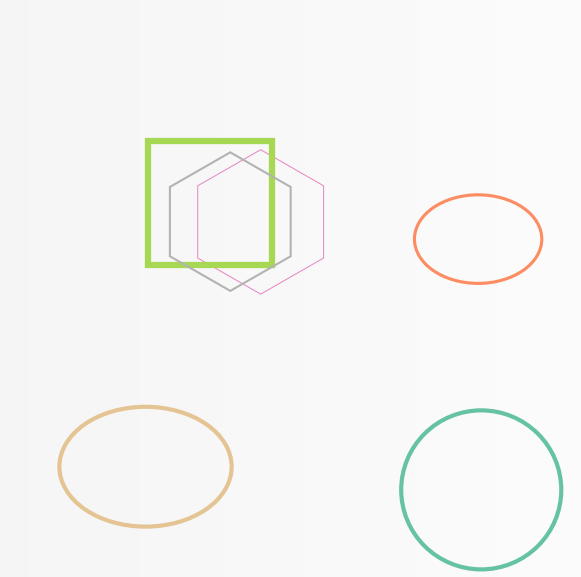[{"shape": "circle", "thickness": 2, "radius": 0.69, "center": [0.828, 0.151]}, {"shape": "oval", "thickness": 1.5, "radius": 0.55, "center": [0.823, 0.585]}, {"shape": "hexagon", "thickness": 0.5, "radius": 0.63, "center": [0.448, 0.615]}, {"shape": "square", "thickness": 3, "radius": 0.53, "center": [0.361, 0.647]}, {"shape": "oval", "thickness": 2, "radius": 0.74, "center": [0.25, 0.191]}, {"shape": "hexagon", "thickness": 1, "radius": 0.6, "center": [0.396, 0.615]}]